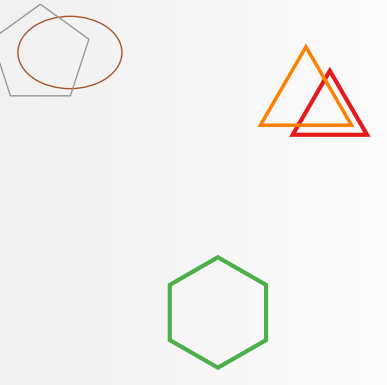[{"shape": "triangle", "thickness": 3, "radius": 0.55, "center": [0.851, 0.705]}, {"shape": "hexagon", "thickness": 3, "radius": 0.72, "center": [0.562, 0.188]}, {"shape": "triangle", "thickness": 2.5, "radius": 0.68, "center": [0.79, 0.743]}, {"shape": "oval", "thickness": 1, "radius": 0.67, "center": [0.18, 0.864]}, {"shape": "pentagon", "thickness": 1, "radius": 0.66, "center": [0.104, 0.857]}]